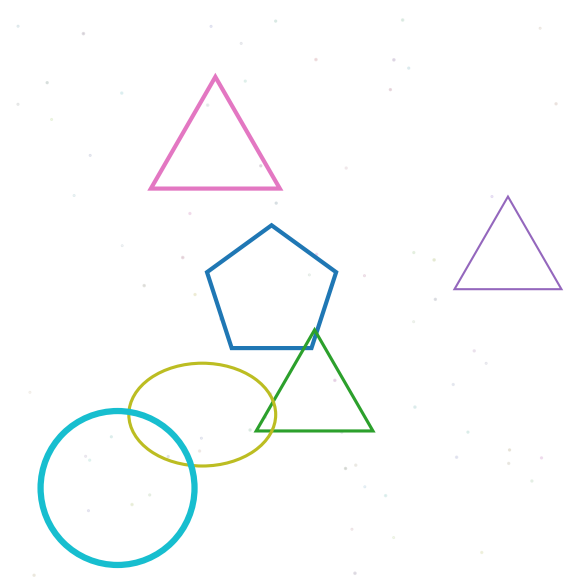[{"shape": "pentagon", "thickness": 2, "radius": 0.59, "center": [0.47, 0.491]}, {"shape": "triangle", "thickness": 1.5, "radius": 0.58, "center": [0.545, 0.311]}, {"shape": "triangle", "thickness": 1, "radius": 0.53, "center": [0.88, 0.552]}, {"shape": "triangle", "thickness": 2, "radius": 0.64, "center": [0.373, 0.737]}, {"shape": "oval", "thickness": 1.5, "radius": 0.64, "center": [0.35, 0.281]}, {"shape": "circle", "thickness": 3, "radius": 0.67, "center": [0.204, 0.154]}]